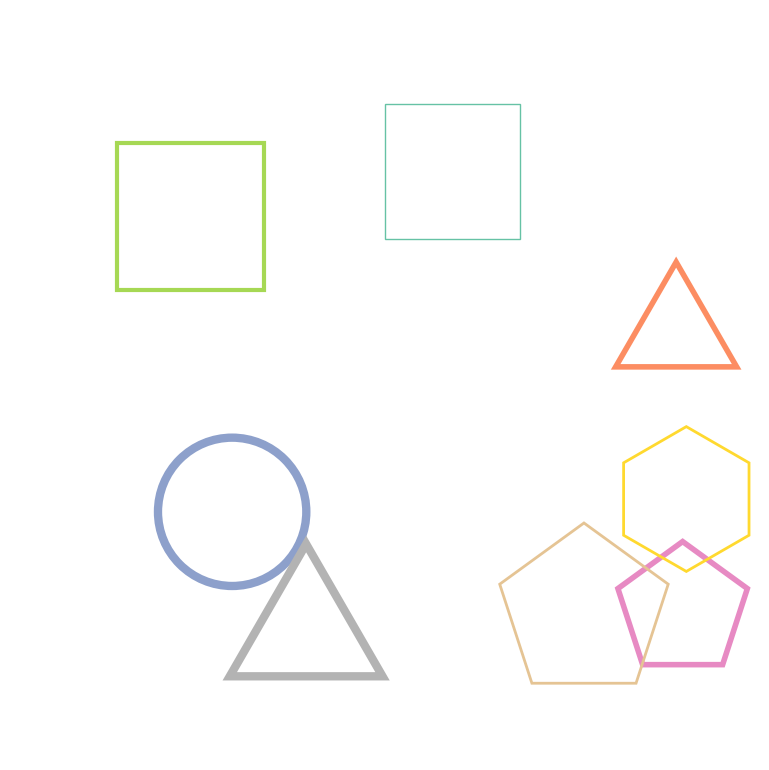[{"shape": "square", "thickness": 0.5, "radius": 0.44, "center": [0.588, 0.777]}, {"shape": "triangle", "thickness": 2, "radius": 0.45, "center": [0.878, 0.569]}, {"shape": "circle", "thickness": 3, "radius": 0.48, "center": [0.301, 0.335]}, {"shape": "pentagon", "thickness": 2, "radius": 0.44, "center": [0.887, 0.208]}, {"shape": "square", "thickness": 1.5, "radius": 0.48, "center": [0.247, 0.719]}, {"shape": "hexagon", "thickness": 1, "radius": 0.47, "center": [0.891, 0.352]}, {"shape": "pentagon", "thickness": 1, "radius": 0.58, "center": [0.758, 0.206]}, {"shape": "triangle", "thickness": 3, "radius": 0.57, "center": [0.398, 0.179]}]